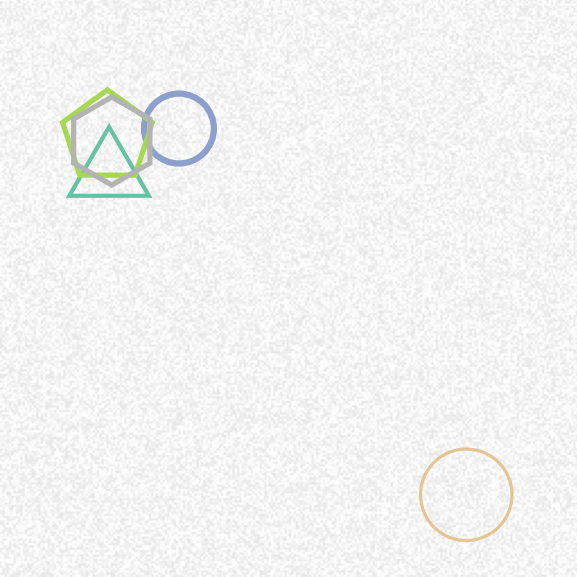[{"shape": "triangle", "thickness": 2, "radius": 0.4, "center": [0.189, 0.7]}, {"shape": "circle", "thickness": 3, "radius": 0.3, "center": [0.31, 0.777]}, {"shape": "pentagon", "thickness": 2.5, "radius": 0.41, "center": [0.186, 0.762]}, {"shape": "circle", "thickness": 1.5, "radius": 0.4, "center": [0.807, 0.142]}, {"shape": "hexagon", "thickness": 2.5, "radius": 0.38, "center": [0.194, 0.755]}]